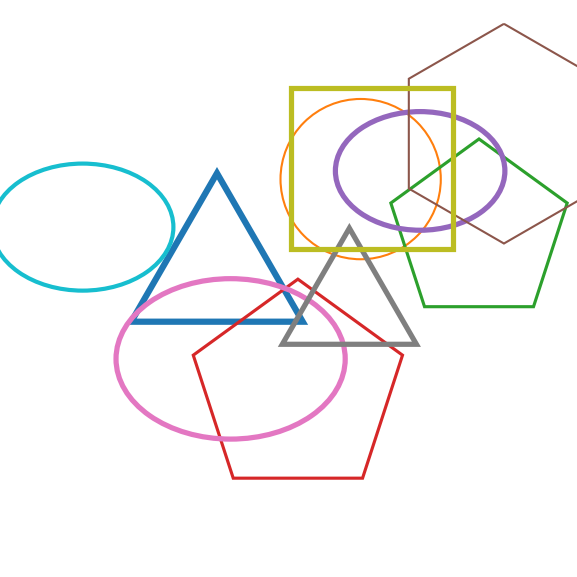[{"shape": "triangle", "thickness": 3, "radius": 0.86, "center": [0.376, 0.528]}, {"shape": "circle", "thickness": 1, "radius": 0.69, "center": [0.625, 0.689]}, {"shape": "pentagon", "thickness": 1.5, "radius": 0.8, "center": [0.829, 0.598]}, {"shape": "pentagon", "thickness": 1.5, "radius": 0.95, "center": [0.516, 0.325]}, {"shape": "oval", "thickness": 2.5, "radius": 0.73, "center": [0.728, 0.703]}, {"shape": "hexagon", "thickness": 1, "radius": 0.95, "center": [0.873, 0.768]}, {"shape": "oval", "thickness": 2.5, "radius": 0.99, "center": [0.399, 0.378]}, {"shape": "triangle", "thickness": 2.5, "radius": 0.67, "center": [0.605, 0.47]}, {"shape": "square", "thickness": 2.5, "radius": 0.7, "center": [0.644, 0.708]}, {"shape": "oval", "thickness": 2, "radius": 0.79, "center": [0.143, 0.606]}]